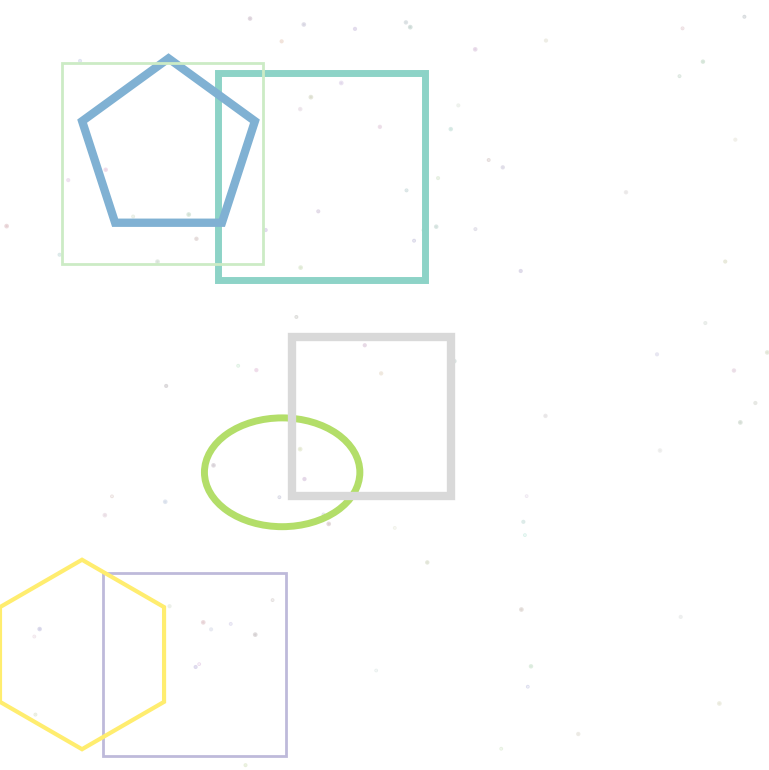[{"shape": "square", "thickness": 2.5, "radius": 0.67, "center": [0.417, 0.771]}, {"shape": "square", "thickness": 1, "radius": 0.59, "center": [0.253, 0.137]}, {"shape": "pentagon", "thickness": 3, "radius": 0.59, "center": [0.219, 0.806]}, {"shape": "oval", "thickness": 2.5, "radius": 0.5, "center": [0.366, 0.387]}, {"shape": "square", "thickness": 3, "radius": 0.52, "center": [0.483, 0.459]}, {"shape": "square", "thickness": 1, "radius": 0.65, "center": [0.211, 0.788]}, {"shape": "hexagon", "thickness": 1.5, "radius": 0.62, "center": [0.107, 0.15]}]